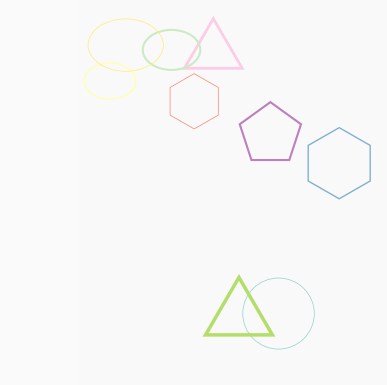[{"shape": "circle", "thickness": 0.5, "radius": 0.46, "center": [0.719, 0.186]}, {"shape": "oval", "thickness": 1, "radius": 0.33, "center": [0.284, 0.789]}, {"shape": "hexagon", "thickness": 0.5, "radius": 0.36, "center": [0.501, 0.737]}, {"shape": "hexagon", "thickness": 1, "radius": 0.46, "center": [0.875, 0.576]}, {"shape": "triangle", "thickness": 2.5, "radius": 0.5, "center": [0.617, 0.18]}, {"shape": "triangle", "thickness": 2, "radius": 0.43, "center": [0.55, 0.866]}, {"shape": "pentagon", "thickness": 1.5, "radius": 0.42, "center": [0.698, 0.652]}, {"shape": "oval", "thickness": 1.5, "radius": 0.37, "center": [0.443, 0.87]}, {"shape": "oval", "thickness": 0.5, "radius": 0.49, "center": [0.324, 0.883]}]